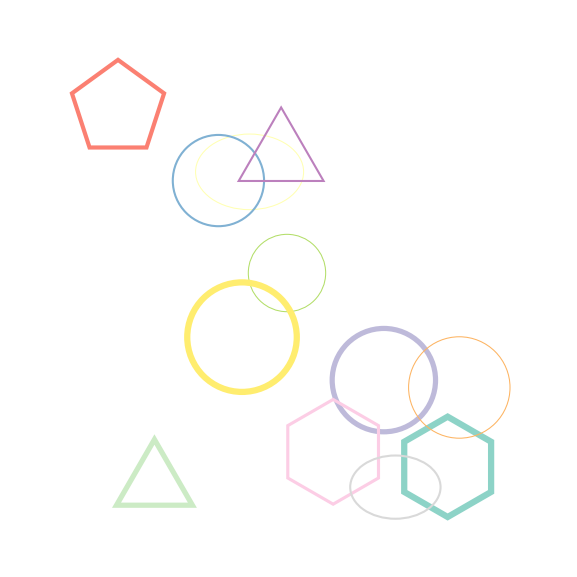[{"shape": "hexagon", "thickness": 3, "radius": 0.43, "center": [0.775, 0.191]}, {"shape": "oval", "thickness": 0.5, "radius": 0.47, "center": [0.432, 0.702]}, {"shape": "circle", "thickness": 2.5, "radius": 0.45, "center": [0.665, 0.341]}, {"shape": "pentagon", "thickness": 2, "radius": 0.42, "center": [0.204, 0.812]}, {"shape": "circle", "thickness": 1, "radius": 0.4, "center": [0.378, 0.686]}, {"shape": "circle", "thickness": 0.5, "radius": 0.44, "center": [0.795, 0.328]}, {"shape": "circle", "thickness": 0.5, "radius": 0.33, "center": [0.497, 0.526]}, {"shape": "hexagon", "thickness": 1.5, "radius": 0.45, "center": [0.577, 0.217]}, {"shape": "oval", "thickness": 1, "radius": 0.39, "center": [0.685, 0.156]}, {"shape": "triangle", "thickness": 1, "radius": 0.42, "center": [0.487, 0.728]}, {"shape": "triangle", "thickness": 2.5, "radius": 0.38, "center": [0.267, 0.162]}, {"shape": "circle", "thickness": 3, "radius": 0.47, "center": [0.419, 0.415]}]